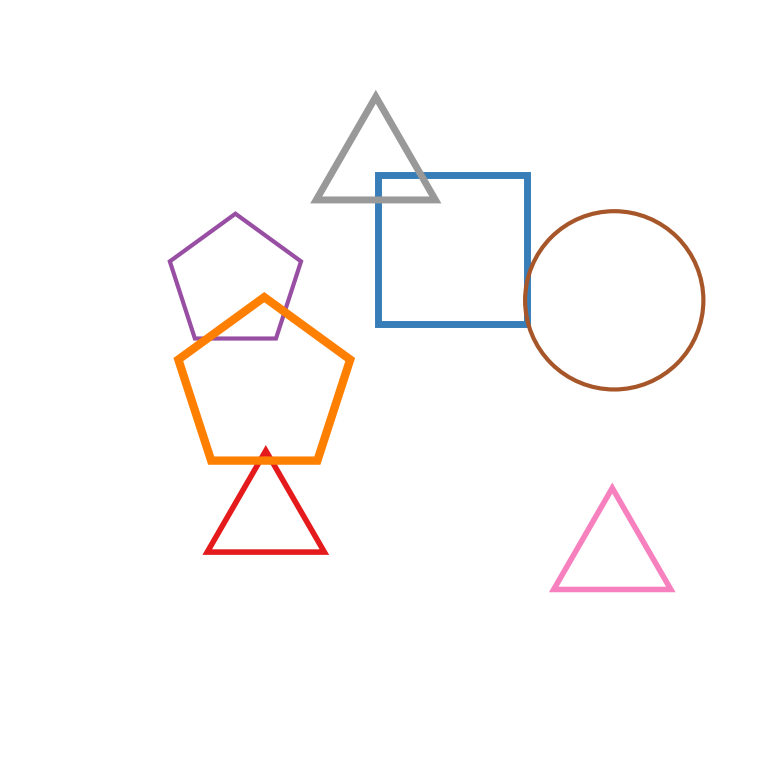[{"shape": "triangle", "thickness": 2, "radius": 0.44, "center": [0.345, 0.327]}, {"shape": "square", "thickness": 2.5, "radius": 0.48, "center": [0.588, 0.676]}, {"shape": "pentagon", "thickness": 1.5, "radius": 0.45, "center": [0.306, 0.633]}, {"shape": "pentagon", "thickness": 3, "radius": 0.59, "center": [0.343, 0.497]}, {"shape": "circle", "thickness": 1.5, "radius": 0.58, "center": [0.798, 0.61]}, {"shape": "triangle", "thickness": 2, "radius": 0.44, "center": [0.795, 0.278]}, {"shape": "triangle", "thickness": 2.5, "radius": 0.45, "center": [0.488, 0.785]}]